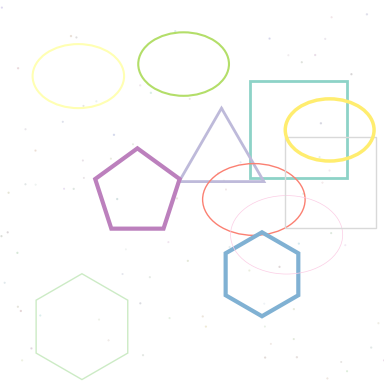[{"shape": "square", "thickness": 2, "radius": 0.63, "center": [0.776, 0.663]}, {"shape": "oval", "thickness": 1.5, "radius": 0.59, "center": [0.203, 0.802]}, {"shape": "triangle", "thickness": 2, "radius": 0.64, "center": [0.575, 0.592]}, {"shape": "oval", "thickness": 1, "radius": 0.67, "center": [0.659, 0.482]}, {"shape": "hexagon", "thickness": 3, "radius": 0.54, "center": [0.68, 0.288]}, {"shape": "oval", "thickness": 1.5, "radius": 0.59, "center": [0.477, 0.834]}, {"shape": "oval", "thickness": 0.5, "radius": 0.73, "center": [0.744, 0.39]}, {"shape": "square", "thickness": 1, "radius": 0.59, "center": [0.859, 0.526]}, {"shape": "pentagon", "thickness": 3, "radius": 0.58, "center": [0.357, 0.499]}, {"shape": "hexagon", "thickness": 1, "radius": 0.69, "center": [0.213, 0.152]}, {"shape": "oval", "thickness": 2.5, "radius": 0.58, "center": [0.856, 0.663]}]